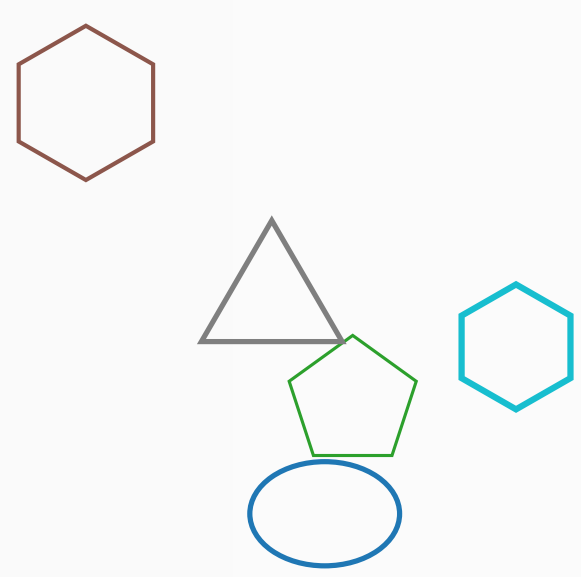[{"shape": "oval", "thickness": 2.5, "radius": 0.64, "center": [0.559, 0.11]}, {"shape": "pentagon", "thickness": 1.5, "radius": 0.57, "center": [0.607, 0.303]}, {"shape": "hexagon", "thickness": 2, "radius": 0.67, "center": [0.148, 0.821]}, {"shape": "triangle", "thickness": 2.5, "radius": 0.7, "center": [0.468, 0.478]}, {"shape": "hexagon", "thickness": 3, "radius": 0.54, "center": [0.888, 0.398]}]